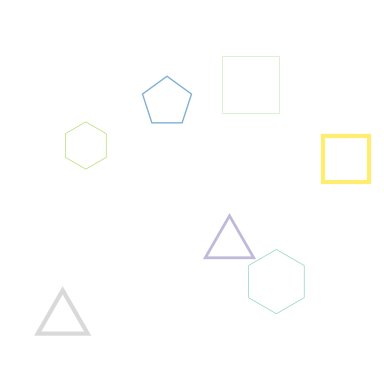[{"shape": "hexagon", "thickness": 0.5, "radius": 0.42, "center": [0.718, 0.269]}, {"shape": "triangle", "thickness": 2, "radius": 0.36, "center": [0.596, 0.367]}, {"shape": "pentagon", "thickness": 1, "radius": 0.33, "center": [0.434, 0.735]}, {"shape": "hexagon", "thickness": 0.5, "radius": 0.31, "center": [0.223, 0.622]}, {"shape": "triangle", "thickness": 3, "radius": 0.37, "center": [0.163, 0.171]}, {"shape": "square", "thickness": 0.5, "radius": 0.37, "center": [0.651, 0.78]}, {"shape": "square", "thickness": 3, "radius": 0.3, "center": [0.899, 0.587]}]